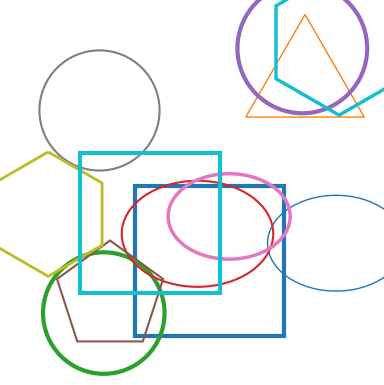[{"shape": "square", "thickness": 3, "radius": 0.97, "center": [0.545, 0.321]}, {"shape": "oval", "thickness": 1, "radius": 0.89, "center": [0.873, 0.368]}, {"shape": "triangle", "thickness": 1, "radius": 0.89, "center": [0.792, 0.785]}, {"shape": "circle", "thickness": 3, "radius": 0.79, "center": [0.27, 0.187]}, {"shape": "oval", "thickness": 1.5, "radius": 0.98, "center": [0.513, 0.393]}, {"shape": "circle", "thickness": 3, "radius": 0.84, "center": [0.785, 0.874]}, {"shape": "pentagon", "thickness": 1.5, "radius": 0.72, "center": [0.286, 0.23]}, {"shape": "oval", "thickness": 2.5, "radius": 0.79, "center": [0.595, 0.438]}, {"shape": "circle", "thickness": 1.5, "radius": 0.78, "center": [0.258, 0.713]}, {"shape": "hexagon", "thickness": 2, "radius": 0.81, "center": [0.125, 0.444]}, {"shape": "square", "thickness": 3, "radius": 0.91, "center": [0.389, 0.42]}, {"shape": "hexagon", "thickness": 2.5, "radius": 0.95, "center": [0.881, 0.89]}]